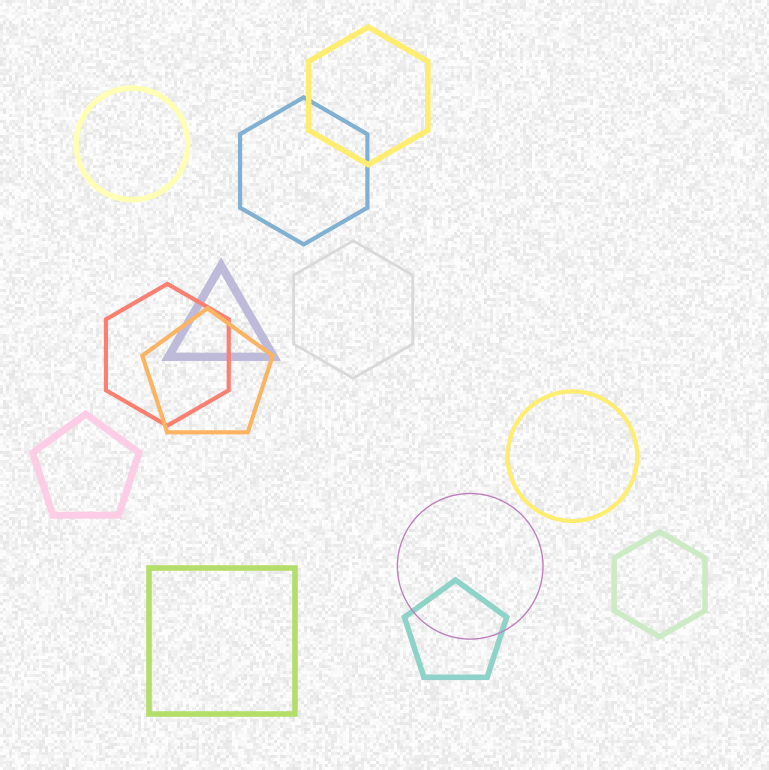[{"shape": "pentagon", "thickness": 2, "radius": 0.35, "center": [0.592, 0.177]}, {"shape": "circle", "thickness": 2, "radius": 0.36, "center": [0.171, 0.813]}, {"shape": "triangle", "thickness": 3, "radius": 0.4, "center": [0.287, 0.576]}, {"shape": "hexagon", "thickness": 1.5, "radius": 0.46, "center": [0.217, 0.539]}, {"shape": "hexagon", "thickness": 1.5, "radius": 0.48, "center": [0.394, 0.778]}, {"shape": "pentagon", "thickness": 1.5, "radius": 0.45, "center": [0.269, 0.511]}, {"shape": "square", "thickness": 2, "radius": 0.48, "center": [0.288, 0.167]}, {"shape": "pentagon", "thickness": 2.5, "radius": 0.36, "center": [0.111, 0.39]}, {"shape": "hexagon", "thickness": 1, "radius": 0.45, "center": [0.459, 0.598]}, {"shape": "circle", "thickness": 0.5, "radius": 0.47, "center": [0.611, 0.265]}, {"shape": "hexagon", "thickness": 2, "radius": 0.34, "center": [0.857, 0.241]}, {"shape": "hexagon", "thickness": 2, "radius": 0.45, "center": [0.478, 0.876]}, {"shape": "circle", "thickness": 1.5, "radius": 0.42, "center": [0.743, 0.408]}]